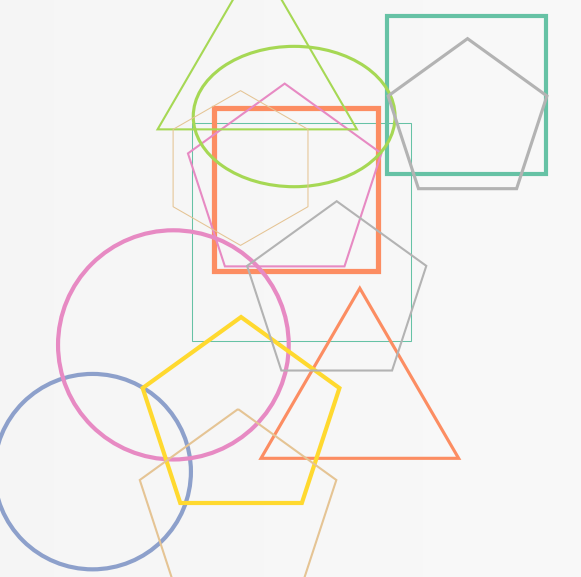[{"shape": "square", "thickness": 2, "radius": 0.69, "center": [0.803, 0.834]}, {"shape": "square", "thickness": 0.5, "radius": 0.94, "center": [0.519, 0.598]}, {"shape": "triangle", "thickness": 1.5, "radius": 0.98, "center": [0.619, 0.304]}, {"shape": "square", "thickness": 2.5, "radius": 0.71, "center": [0.51, 0.671]}, {"shape": "circle", "thickness": 2, "radius": 0.85, "center": [0.159, 0.182]}, {"shape": "circle", "thickness": 2, "radius": 0.99, "center": [0.298, 0.402]}, {"shape": "pentagon", "thickness": 1, "radius": 0.87, "center": [0.49, 0.679]}, {"shape": "oval", "thickness": 1.5, "radius": 0.87, "center": [0.506, 0.797]}, {"shape": "triangle", "thickness": 1, "radius": 0.99, "center": [0.443, 0.874]}, {"shape": "pentagon", "thickness": 2, "radius": 0.89, "center": [0.415, 0.272]}, {"shape": "hexagon", "thickness": 0.5, "radius": 0.67, "center": [0.414, 0.708]}, {"shape": "pentagon", "thickness": 1, "radius": 0.89, "center": [0.41, 0.113]}, {"shape": "pentagon", "thickness": 1.5, "radius": 0.72, "center": [0.804, 0.789]}, {"shape": "pentagon", "thickness": 1, "radius": 0.81, "center": [0.579, 0.489]}]